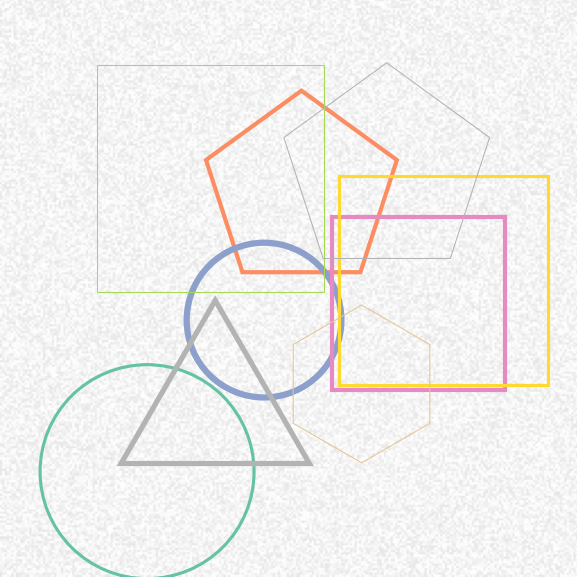[{"shape": "circle", "thickness": 1.5, "radius": 0.93, "center": [0.255, 0.182]}, {"shape": "pentagon", "thickness": 2, "radius": 0.87, "center": [0.522, 0.668]}, {"shape": "circle", "thickness": 3, "radius": 0.67, "center": [0.457, 0.445]}, {"shape": "square", "thickness": 2, "radius": 0.75, "center": [0.724, 0.473]}, {"shape": "square", "thickness": 0.5, "radius": 0.98, "center": [0.364, 0.691]}, {"shape": "square", "thickness": 1.5, "radius": 0.9, "center": [0.768, 0.513]}, {"shape": "hexagon", "thickness": 0.5, "radius": 0.68, "center": [0.626, 0.334]}, {"shape": "pentagon", "thickness": 0.5, "radius": 0.94, "center": [0.67, 0.703]}, {"shape": "triangle", "thickness": 2.5, "radius": 0.94, "center": [0.373, 0.291]}]